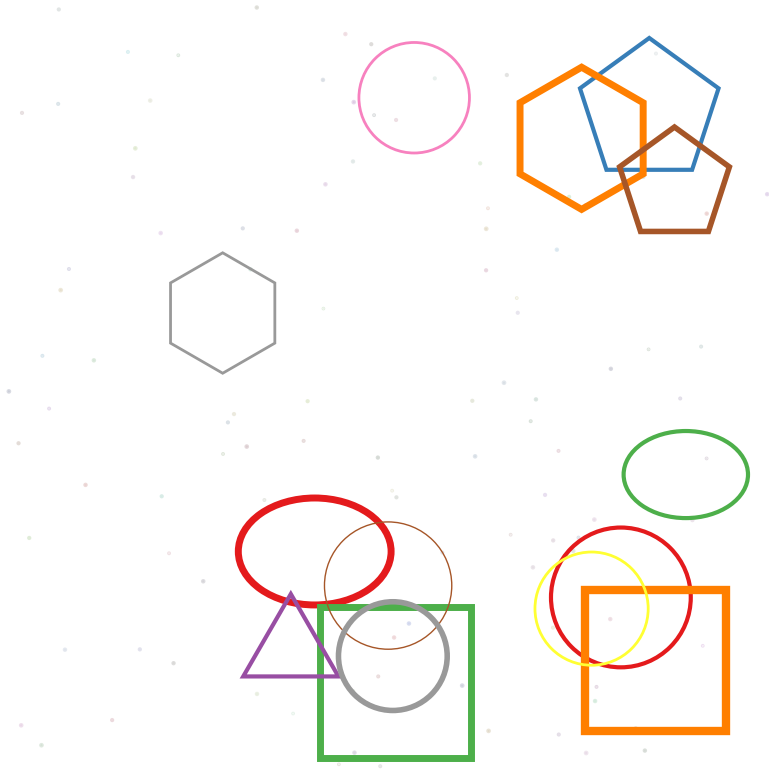[{"shape": "circle", "thickness": 1.5, "radius": 0.45, "center": [0.806, 0.224]}, {"shape": "oval", "thickness": 2.5, "radius": 0.5, "center": [0.409, 0.284]}, {"shape": "pentagon", "thickness": 1.5, "radius": 0.47, "center": [0.843, 0.856]}, {"shape": "square", "thickness": 2.5, "radius": 0.49, "center": [0.513, 0.114]}, {"shape": "oval", "thickness": 1.5, "radius": 0.4, "center": [0.891, 0.384]}, {"shape": "triangle", "thickness": 1.5, "radius": 0.36, "center": [0.378, 0.157]}, {"shape": "hexagon", "thickness": 2.5, "radius": 0.46, "center": [0.755, 0.82]}, {"shape": "square", "thickness": 3, "radius": 0.46, "center": [0.851, 0.142]}, {"shape": "circle", "thickness": 1, "radius": 0.37, "center": [0.768, 0.21]}, {"shape": "circle", "thickness": 0.5, "radius": 0.41, "center": [0.504, 0.24]}, {"shape": "pentagon", "thickness": 2, "radius": 0.37, "center": [0.876, 0.76]}, {"shape": "circle", "thickness": 1, "radius": 0.36, "center": [0.538, 0.873]}, {"shape": "hexagon", "thickness": 1, "radius": 0.39, "center": [0.289, 0.593]}, {"shape": "circle", "thickness": 2, "radius": 0.35, "center": [0.51, 0.148]}]